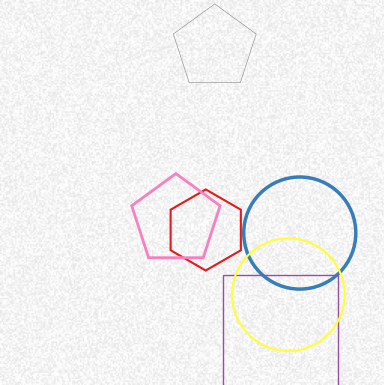[{"shape": "hexagon", "thickness": 1.5, "radius": 0.53, "center": [0.534, 0.403]}, {"shape": "circle", "thickness": 2.5, "radius": 0.73, "center": [0.779, 0.395]}, {"shape": "square", "thickness": 1, "radius": 0.74, "center": [0.728, 0.137]}, {"shape": "circle", "thickness": 1.5, "radius": 0.73, "center": [0.749, 0.235]}, {"shape": "pentagon", "thickness": 2, "radius": 0.6, "center": [0.457, 0.428]}, {"shape": "pentagon", "thickness": 0.5, "radius": 0.57, "center": [0.558, 0.877]}]